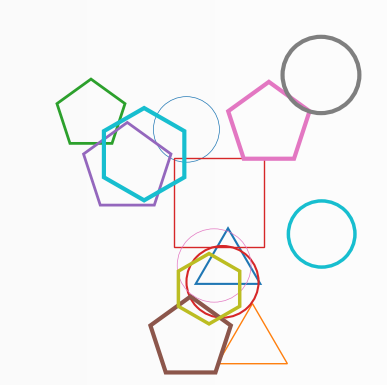[{"shape": "triangle", "thickness": 1.5, "radius": 0.48, "center": [0.588, 0.311]}, {"shape": "circle", "thickness": 0.5, "radius": 0.43, "center": [0.481, 0.664]}, {"shape": "triangle", "thickness": 1, "radius": 0.52, "center": [0.651, 0.107]}, {"shape": "pentagon", "thickness": 2, "radius": 0.46, "center": [0.235, 0.702]}, {"shape": "circle", "thickness": 1.5, "radius": 0.47, "center": [0.574, 0.268]}, {"shape": "square", "thickness": 1, "radius": 0.58, "center": [0.565, 0.475]}, {"shape": "pentagon", "thickness": 2, "radius": 0.59, "center": [0.328, 0.563]}, {"shape": "pentagon", "thickness": 3, "radius": 0.55, "center": [0.492, 0.121]}, {"shape": "circle", "thickness": 0.5, "radius": 0.48, "center": [0.553, 0.31]}, {"shape": "pentagon", "thickness": 3, "radius": 0.55, "center": [0.694, 0.677]}, {"shape": "circle", "thickness": 3, "radius": 0.5, "center": [0.828, 0.805]}, {"shape": "hexagon", "thickness": 2.5, "radius": 0.46, "center": [0.539, 0.25]}, {"shape": "circle", "thickness": 2.5, "radius": 0.43, "center": [0.83, 0.392]}, {"shape": "hexagon", "thickness": 3, "radius": 0.6, "center": [0.372, 0.599]}]